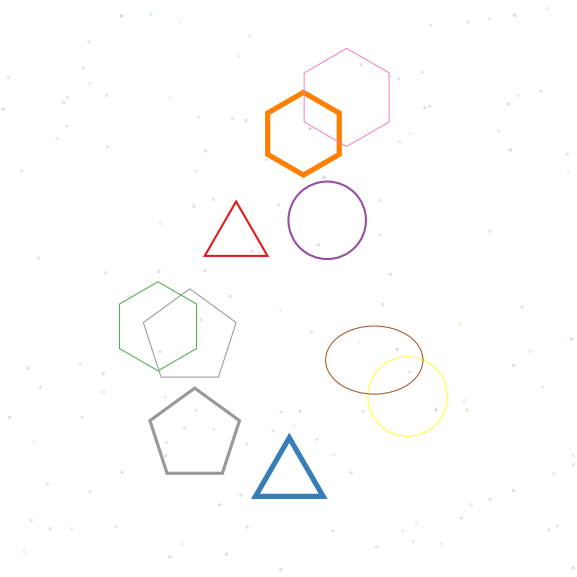[{"shape": "triangle", "thickness": 1, "radius": 0.31, "center": [0.409, 0.587]}, {"shape": "triangle", "thickness": 2.5, "radius": 0.34, "center": [0.501, 0.173]}, {"shape": "hexagon", "thickness": 0.5, "radius": 0.39, "center": [0.274, 0.434]}, {"shape": "circle", "thickness": 1, "radius": 0.34, "center": [0.567, 0.618]}, {"shape": "hexagon", "thickness": 2.5, "radius": 0.36, "center": [0.525, 0.768]}, {"shape": "circle", "thickness": 0.5, "radius": 0.34, "center": [0.706, 0.313]}, {"shape": "oval", "thickness": 0.5, "radius": 0.42, "center": [0.648, 0.376]}, {"shape": "hexagon", "thickness": 0.5, "radius": 0.42, "center": [0.6, 0.83]}, {"shape": "pentagon", "thickness": 0.5, "radius": 0.42, "center": [0.329, 0.414]}, {"shape": "pentagon", "thickness": 1.5, "radius": 0.41, "center": [0.337, 0.246]}]